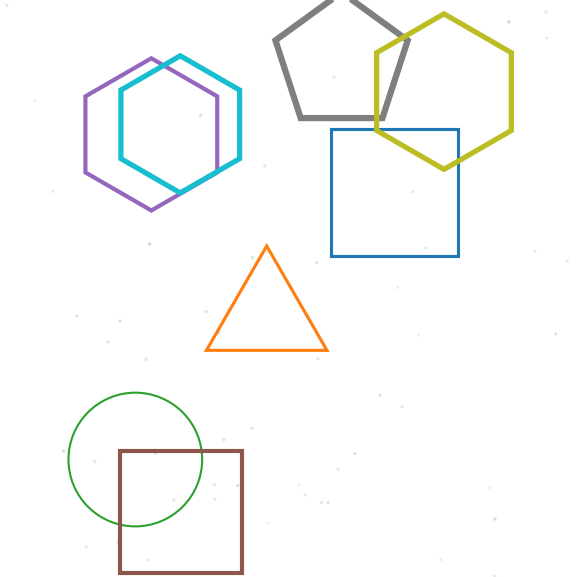[{"shape": "square", "thickness": 1.5, "radius": 0.55, "center": [0.683, 0.665]}, {"shape": "triangle", "thickness": 1.5, "radius": 0.6, "center": [0.462, 0.453]}, {"shape": "circle", "thickness": 1, "radius": 0.58, "center": [0.234, 0.203]}, {"shape": "hexagon", "thickness": 2, "radius": 0.66, "center": [0.262, 0.766]}, {"shape": "square", "thickness": 2, "radius": 0.53, "center": [0.313, 0.113]}, {"shape": "pentagon", "thickness": 3, "radius": 0.6, "center": [0.591, 0.892]}, {"shape": "hexagon", "thickness": 2.5, "radius": 0.67, "center": [0.769, 0.841]}, {"shape": "hexagon", "thickness": 2.5, "radius": 0.59, "center": [0.312, 0.784]}]